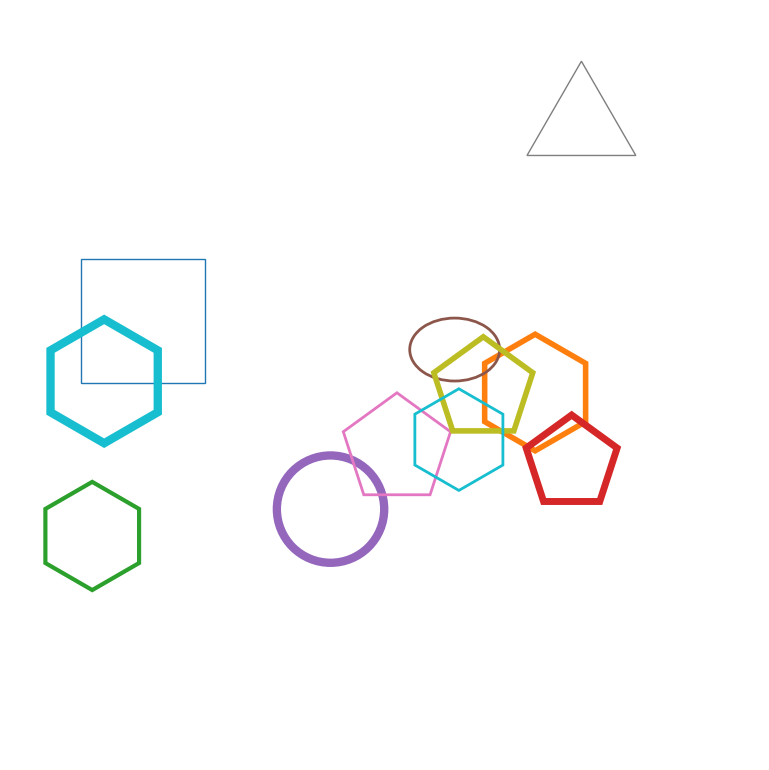[{"shape": "square", "thickness": 0.5, "radius": 0.4, "center": [0.185, 0.583]}, {"shape": "hexagon", "thickness": 2, "radius": 0.38, "center": [0.695, 0.49]}, {"shape": "hexagon", "thickness": 1.5, "radius": 0.35, "center": [0.12, 0.304]}, {"shape": "pentagon", "thickness": 2.5, "radius": 0.31, "center": [0.742, 0.399]}, {"shape": "circle", "thickness": 3, "radius": 0.35, "center": [0.429, 0.339]}, {"shape": "oval", "thickness": 1, "radius": 0.29, "center": [0.59, 0.546]}, {"shape": "pentagon", "thickness": 1, "radius": 0.37, "center": [0.515, 0.417]}, {"shape": "triangle", "thickness": 0.5, "radius": 0.41, "center": [0.755, 0.839]}, {"shape": "pentagon", "thickness": 2, "radius": 0.34, "center": [0.628, 0.495]}, {"shape": "hexagon", "thickness": 3, "radius": 0.4, "center": [0.135, 0.505]}, {"shape": "hexagon", "thickness": 1, "radius": 0.33, "center": [0.596, 0.429]}]